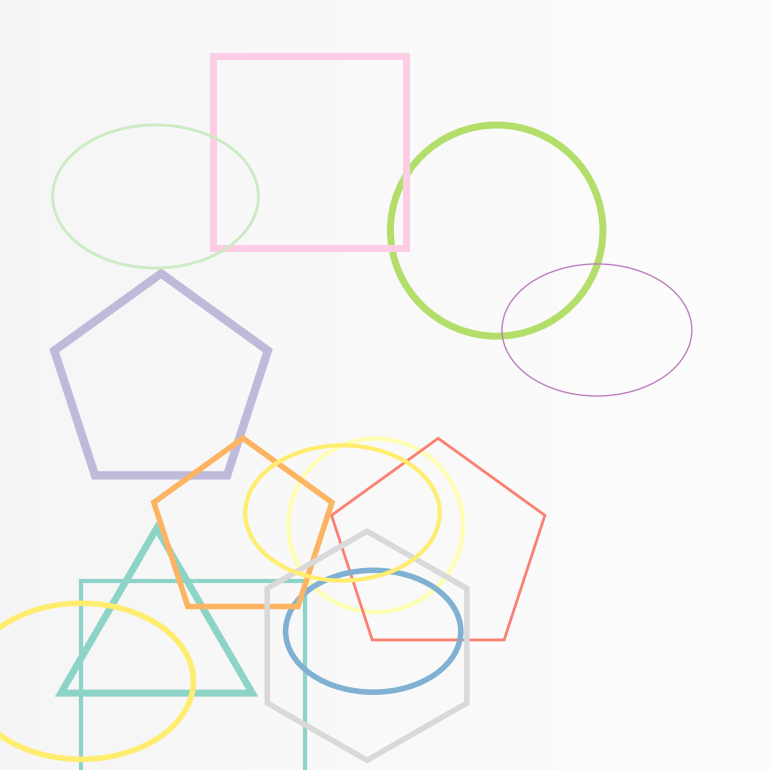[{"shape": "square", "thickness": 1.5, "radius": 0.72, "center": [0.249, 0.101]}, {"shape": "triangle", "thickness": 2.5, "radius": 0.71, "center": [0.202, 0.171]}, {"shape": "circle", "thickness": 1.5, "radius": 0.56, "center": [0.485, 0.318]}, {"shape": "pentagon", "thickness": 3, "radius": 0.72, "center": [0.208, 0.5]}, {"shape": "pentagon", "thickness": 1, "radius": 0.72, "center": [0.565, 0.286]}, {"shape": "oval", "thickness": 2, "radius": 0.57, "center": [0.482, 0.18]}, {"shape": "pentagon", "thickness": 2, "radius": 0.6, "center": [0.313, 0.31]}, {"shape": "circle", "thickness": 2.5, "radius": 0.69, "center": [0.641, 0.701]}, {"shape": "square", "thickness": 2.5, "radius": 0.62, "center": [0.399, 0.803]}, {"shape": "hexagon", "thickness": 2, "radius": 0.74, "center": [0.474, 0.161]}, {"shape": "oval", "thickness": 0.5, "radius": 0.61, "center": [0.77, 0.571]}, {"shape": "oval", "thickness": 1, "radius": 0.66, "center": [0.201, 0.745]}, {"shape": "oval", "thickness": 2, "radius": 0.72, "center": [0.105, 0.115]}, {"shape": "oval", "thickness": 1.5, "radius": 0.63, "center": [0.442, 0.334]}]